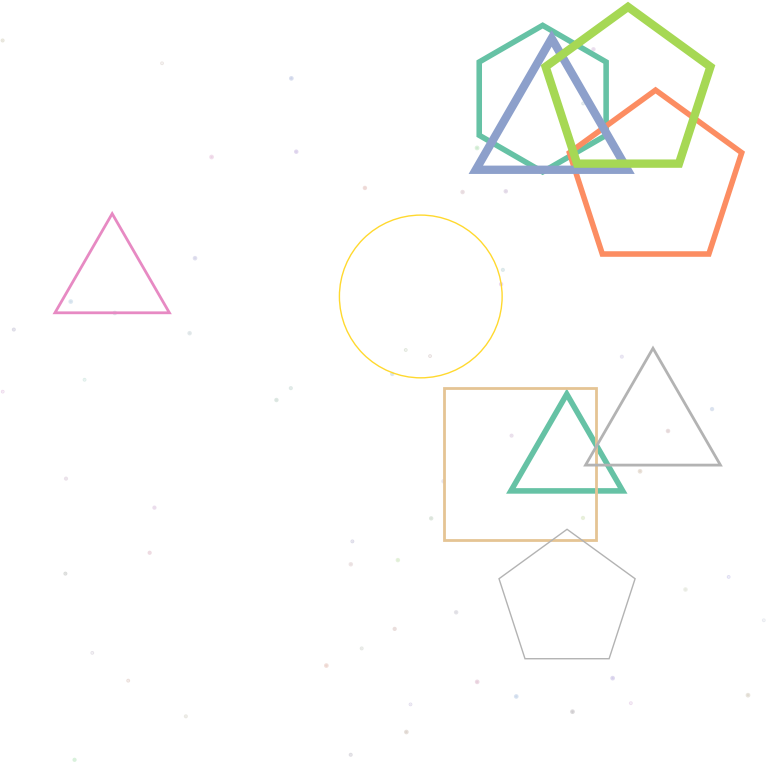[{"shape": "triangle", "thickness": 2, "radius": 0.42, "center": [0.736, 0.404]}, {"shape": "hexagon", "thickness": 2, "radius": 0.48, "center": [0.705, 0.872]}, {"shape": "pentagon", "thickness": 2, "radius": 0.59, "center": [0.851, 0.765]}, {"shape": "triangle", "thickness": 3, "radius": 0.57, "center": [0.716, 0.836]}, {"shape": "triangle", "thickness": 1, "radius": 0.43, "center": [0.146, 0.637]}, {"shape": "pentagon", "thickness": 3, "radius": 0.56, "center": [0.816, 0.879]}, {"shape": "circle", "thickness": 0.5, "radius": 0.53, "center": [0.546, 0.615]}, {"shape": "square", "thickness": 1, "radius": 0.49, "center": [0.675, 0.397]}, {"shape": "triangle", "thickness": 1, "radius": 0.51, "center": [0.848, 0.447]}, {"shape": "pentagon", "thickness": 0.5, "radius": 0.46, "center": [0.736, 0.22]}]